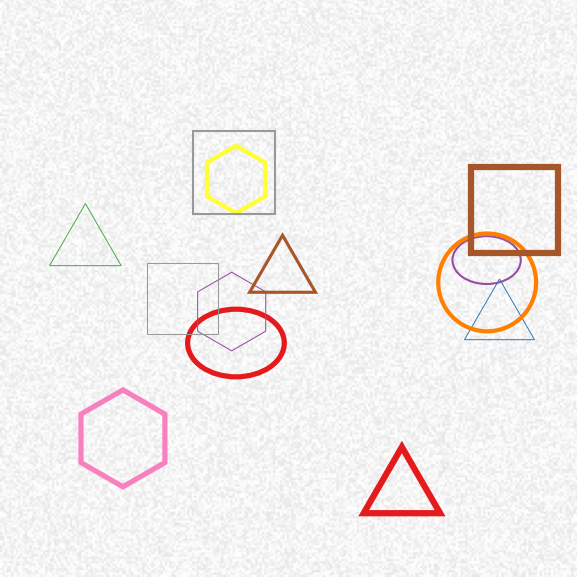[{"shape": "oval", "thickness": 2.5, "radius": 0.42, "center": [0.409, 0.405]}, {"shape": "triangle", "thickness": 3, "radius": 0.38, "center": [0.696, 0.149]}, {"shape": "triangle", "thickness": 0.5, "radius": 0.35, "center": [0.865, 0.446]}, {"shape": "triangle", "thickness": 0.5, "radius": 0.36, "center": [0.148, 0.575]}, {"shape": "hexagon", "thickness": 0.5, "radius": 0.34, "center": [0.401, 0.46]}, {"shape": "oval", "thickness": 1, "radius": 0.3, "center": [0.843, 0.549]}, {"shape": "circle", "thickness": 2, "radius": 0.42, "center": [0.844, 0.51]}, {"shape": "hexagon", "thickness": 2, "radius": 0.29, "center": [0.409, 0.688]}, {"shape": "triangle", "thickness": 1.5, "radius": 0.33, "center": [0.489, 0.526]}, {"shape": "square", "thickness": 3, "radius": 0.37, "center": [0.891, 0.636]}, {"shape": "hexagon", "thickness": 2.5, "radius": 0.42, "center": [0.213, 0.24]}, {"shape": "square", "thickness": 1, "radius": 0.36, "center": [0.405, 0.701]}, {"shape": "square", "thickness": 0.5, "radius": 0.31, "center": [0.316, 0.483]}]